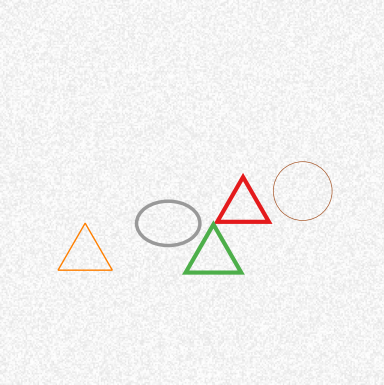[{"shape": "triangle", "thickness": 3, "radius": 0.39, "center": [0.631, 0.463]}, {"shape": "triangle", "thickness": 3, "radius": 0.42, "center": [0.554, 0.334]}, {"shape": "triangle", "thickness": 1, "radius": 0.41, "center": [0.221, 0.339]}, {"shape": "circle", "thickness": 0.5, "radius": 0.38, "center": [0.786, 0.504]}, {"shape": "oval", "thickness": 2.5, "radius": 0.41, "center": [0.437, 0.42]}]